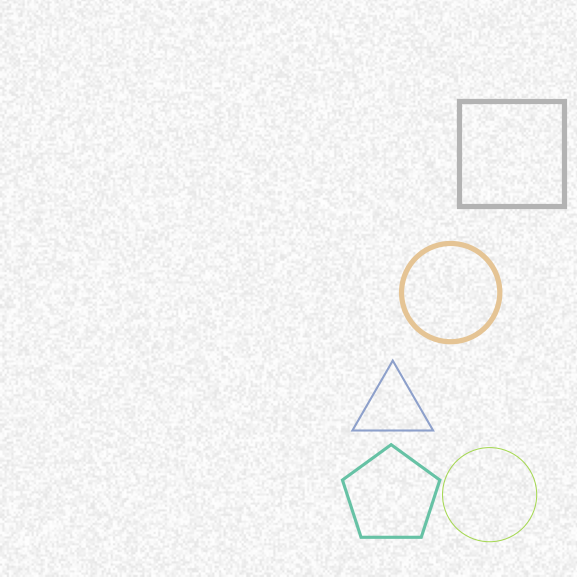[{"shape": "pentagon", "thickness": 1.5, "radius": 0.44, "center": [0.677, 0.141]}, {"shape": "triangle", "thickness": 1, "radius": 0.4, "center": [0.68, 0.294]}, {"shape": "circle", "thickness": 0.5, "radius": 0.41, "center": [0.848, 0.143]}, {"shape": "circle", "thickness": 2.5, "radius": 0.43, "center": [0.78, 0.492]}, {"shape": "square", "thickness": 2.5, "radius": 0.45, "center": [0.886, 0.734]}]